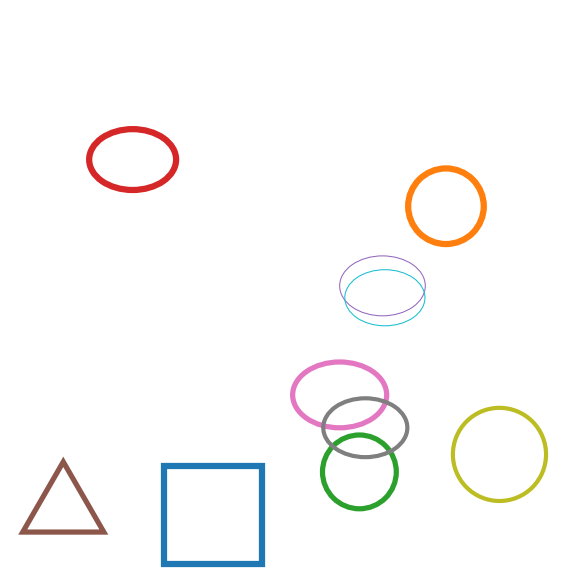[{"shape": "square", "thickness": 3, "radius": 0.43, "center": [0.369, 0.107]}, {"shape": "circle", "thickness": 3, "radius": 0.33, "center": [0.772, 0.642]}, {"shape": "circle", "thickness": 2.5, "radius": 0.32, "center": [0.622, 0.182]}, {"shape": "oval", "thickness": 3, "radius": 0.38, "center": [0.23, 0.723]}, {"shape": "oval", "thickness": 0.5, "radius": 0.37, "center": [0.662, 0.504]}, {"shape": "triangle", "thickness": 2.5, "radius": 0.41, "center": [0.11, 0.118]}, {"shape": "oval", "thickness": 2.5, "radius": 0.41, "center": [0.588, 0.315]}, {"shape": "oval", "thickness": 2, "radius": 0.36, "center": [0.633, 0.258]}, {"shape": "circle", "thickness": 2, "radius": 0.4, "center": [0.865, 0.212]}, {"shape": "oval", "thickness": 0.5, "radius": 0.35, "center": [0.666, 0.484]}]